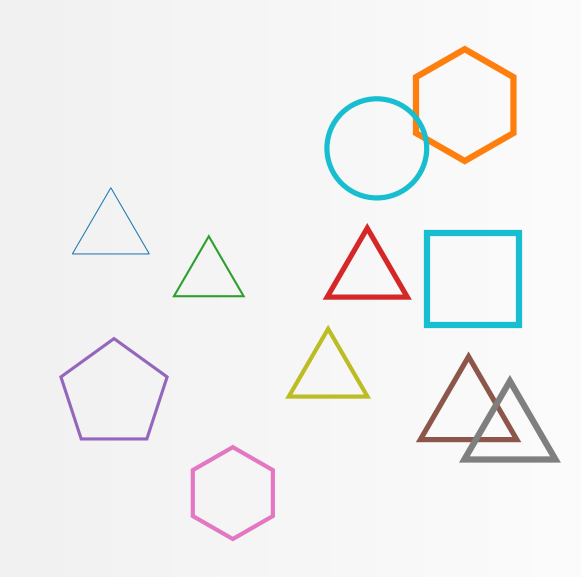[{"shape": "triangle", "thickness": 0.5, "radius": 0.38, "center": [0.191, 0.598]}, {"shape": "hexagon", "thickness": 3, "radius": 0.48, "center": [0.8, 0.817]}, {"shape": "triangle", "thickness": 1, "radius": 0.35, "center": [0.359, 0.521]}, {"shape": "triangle", "thickness": 2.5, "radius": 0.4, "center": [0.632, 0.524]}, {"shape": "pentagon", "thickness": 1.5, "radius": 0.48, "center": [0.196, 0.317]}, {"shape": "triangle", "thickness": 2.5, "radius": 0.48, "center": [0.806, 0.286]}, {"shape": "hexagon", "thickness": 2, "radius": 0.4, "center": [0.401, 0.145]}, {"shape": "triangle", "thickness": 3, "radius": 0.45, "center": [0.877, 0.249]}, {"shape": "triangle", "thickness": 2, "radius": 0.39, "center": [0.565, 0.352]}, {"shape": "square", "thickness": 3, "radius": 0.4, "center": [0.813, 0.516]}, {"shape": "circle", "thickness": 2.5, "radius": 0.43, "center": [0.648, 0.742]}]